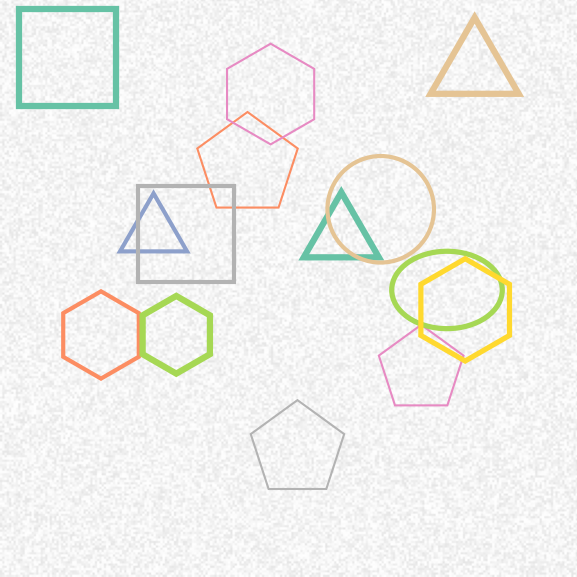[{"shape": "square", "thickness": 3, "radius": 0.42, "center": [0.117, 0.899]}, {"shape": "triangle", "thickness": 3, "radius": 0.38, "center": [0.591, 0.591]}, {"shape": "hexagon", "thickness": 2, "radius": 0.38, "center": [0.175, 0.419]}, {"shape": "pentagon", "thickness": 1, "radius": 0.46, "center": [0.429, 0.714]}, {"shape": "triangle", "thickness": 2, "radius": 0.34, "center": [0.266, 0.597]}, {"shape": "pentagon", "thickness": 1, "radius": 0.39, "center": [0.729, 0.36]}, {"shape": "hexagon", "thickness": 1, "radius": 0.44, "center": [0.469, 0.836]}, {"shape": "hexagon", "thickness": 3, "radius": 0.34, "center": [0.305, 0.419]}, {"shape": "oval", "thickness": 2.5, "radius": 0.48, "center": [0.774, 0.497]}, {"shape": "hexagon", "thickness": 2.5, "radius": 0.44, "center": [0.806, 0.463]}, {"shape": "circle", "thickness": 2, "radius": 0.46, "center": [0.659, 0.637]}, {"shape": "triangle", "thickness": 3, "radius": 0.44, "center": [0.822, 0.881]}, {"shape": "square", "thickness": 2, "radius": 0.41, "center": [0.322, 0.594]}, {"shape": "pentagon", "thickness": 1, "radius": 0.43, "center": [0.515, 0.221]}]